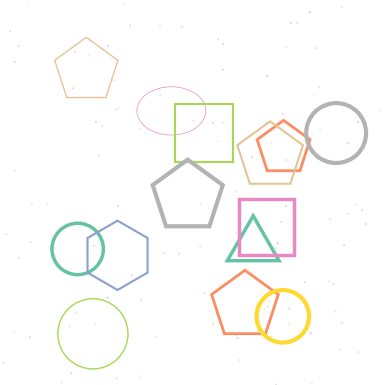[{"shape": "circle", "thickness": 2.5, "radius": 0.33, "center": [0.202, 0.353]}, {"shape": "triangle", "thickness": 2.5, "radius": 0.39, "center": [0.658, 0.362]}, {"shape": "pentagon", "thickness": 2, "radius": 0.36, "center": [0.737, 0.615]}, {"shape": "pentagon", "thickness": 2, "radius": 0.46, "center": [0.636, 0.207]}, {"shape": "hexagon", "thickness": 1.5, "radius": 0.45, "center": [0.305, 0.337]}, {"shape": "oval", "thickness": 0.5, "radius": 0.45, "center": [0.445, 0.712]}, {"shape": "square", "thickness": 2.5, "radius": 0.36, "center": [0.692, 0.411]}, {"shape": "square", "thickness": 1.5, "radius": 0.38, "center": [0.529, 0.655]}, {"shape": "circle", "thickness": 1, "radius": 0.46, "center": [0.241, 0.133]}, {"shape": "circle", "thickness": 3, "radius": 0.34, "center": [0.735, 0.178]}, {"shape": "pentagon", "thickness": 1.5, "radius": 0.45, "center": [0.702, 0.595]}, {"shape": "pentagon", "thickness": 1, "radius": 0.43, "center": [0.224, 0.817]}, {"shape": "pentagon", "thickness": 3, "radius": 0.48, "center": [0.488, 0.49]}, {"shape": "circle", "thickness": 3, "radius": 0.39, "center": [0.873, 0.654]}]